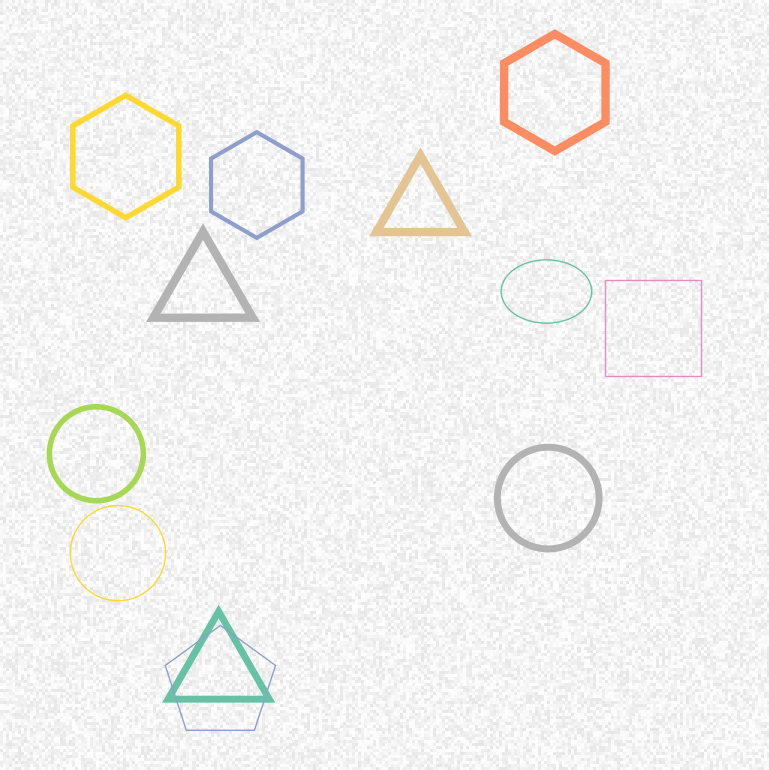[{"shape": "oval", "thickness": 0.5, "radius": 0.29, "center": [0.71, 0.621]}, {"shape": "triangle", "thickness": 2.5, "radius": 0.38, "center": [0.284, 0.13]}, {"shape": "hexagon", "thickness": 3, "radius": 0.38, "center": [0.721, 0.88]}, {"shape": "pentagon", "thickness": 0.5, "radius": 0.38, "center": [0.286, 0.112]}, {"shape": "hexagon", "thickness": 1.5, "radius": 0.34, "center": [0.334, 0.76]}, {"shape": "square", "thickness": 0.5, "radius": 0.31, "center": [0.848, 0.574]}, {"shape": "circle", "thickness": 2, "radius": 0.31, "center": [0.125, 0.411]}, {"shape": "hexagon", "thickness": 2, "radius": 0.4, "center": [0.163, 0.797]}, {"shape": "circle", "thickness": 0.5, "radius": 0.31, "center": [0.153, 0.282]}, {"shape": "triangle", "thickness": 3, "radius": 0.33, "center": [0.546, 0.732]}, {"shape": "circle", "thickness": 2.5, "radius": 0.33, "center": [0.712, 0.353]}, {"shape": "triangle", "thickness": 3, "radius": 0.37, "center": [0.264, 0.625]}]